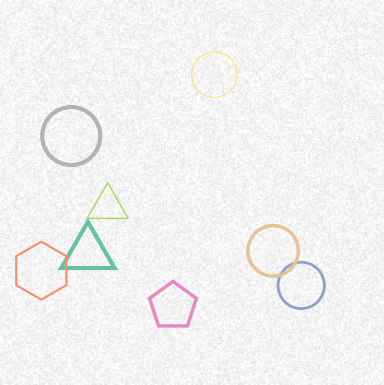[{"shape": "triangle", "thickness": 3, "radius": 0.4, "center": [0.228, 0.344]}, {"shape": "hexagon", "thickness": 1.5, "radius": 0.38, "center": [0.107, 0.297]}, {"shape": "circle", "thickness": 2, "radius": 0.3, "center": [0.782, 0.259]}, {"shape": "pentagon", "thickness": 2.5, "radius": 0.32, "center": [0.449, 0.205]}, {"shape": "triangle", "thickness": 1, "radius": 0.31, "center": [0.28, 0.464]}, {"shape": "circle", "thickness": 0.5, "radius": 0.29, "center": [0.557, 0.806]}, {"shape": "circle", "thickness": 2.5, "radius": 0.33, "center": [0.709, 0.348]}, {"shape": "circle", "thickness": 3, "radius": 0.38, "center": [0.185, 0.647]}]